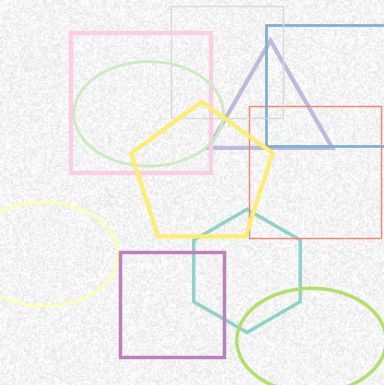[{"shape": "hexagon", "thickness": 2.5, "radius": 0.8, "center": [0.642, 0.296]}, {"shape": "oval", "thickness": 2, "radius": 0.96, "center": [0.114, 0.34]}, {"shape": "triangle", "thickness": 3, "radius": 0.93, "center": [0.702, 0.709]}, {"shape": "square", "thickness": 1, "radius": 0.86, "center": [0.819, 0.554]}, {"shape": "square", "thickness": 2, "radius": 0.78, "center": [0.848, 0.778]}, {"shape": "oval", "thickness": 2.5, "radius": 0.97, "center": [0.809, 0.115]}, {"shape": "square", "thickness": 3, "radius": 0.91, "center": [0.367, 0.732]}, {"shape": "square", "thickness": 1, "radius": 0.73, "center": [0.59, 0.84]}, {"shape": "square", "thickness": 2.5, "radius": 0.68, "center": [0.447, 0.209]}, {"shape": "oval", "thickness": 2, "radius": 0.97, "center": [0.386, 0.704]}, {"shape": "pentagon", "thickness": 3, "radius": 0.97, "center": [0.524, 0.542]}]